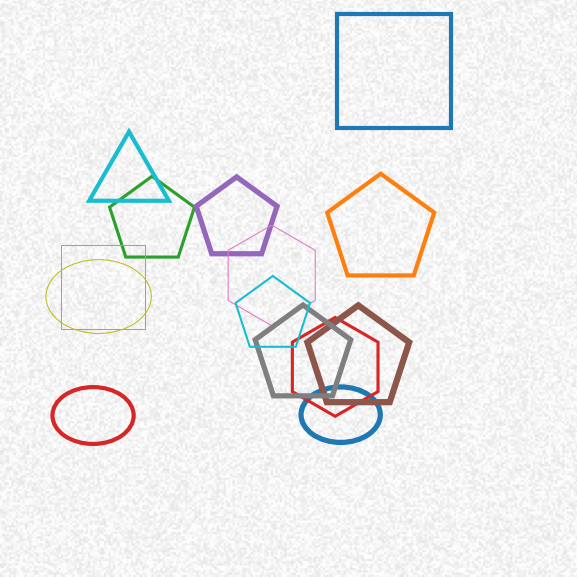[{"shape": "oval", "thickness": 2.5, "radius": 0.34, "center": [0.59, 0.281]}, {"shape": "square", "thickness": 2, "radius": 0.5, "center": [0.682, 0.876]}, {"shape": "pentagon", "thickness": 2, "radius": 0.49, "center": [0.659, 0.601]}, {"shape": "pentagon", "thickness": 1.5, "radius": 0.39, "center": [0.263, 0.617]}, {"shape": "oval", "thickness": 2, "radius": 0.35, "center": [0.161, 0.28]}, {"shape": "hexagon", "thickness": 1.5, "radius": 0.43, "center": [0.58, 0.364]}, {"shape": "pentagon", "thickness": 2.5, "radius": 0.37, "center": [0.41, 0.619]}, {"shape": "pentagon", "thickness": 3, "radius": 0.46, "center": [0.62, 0.378]}, {"shape": "square", "thickness": 0.5, "radius": 0.36, "center": [0.178, 0.502]}, {"shape": "hexagon", "thickness": 0.5, "radius": 0.44, "center": [0.47, 0.522]}, {"shape": "pentagon", "thickness": 2.5, "radius": 0.43, "center": [0.525, 0.384]}, {"shape": "oval", "thickness": 0.5, "radius": 0.46, "center": [0.171, 0.486]}, {"shape": "pentagon", "thickness": 1, "radius": 0.34, "center": [0.472, 0.453]}, {"shape": "triangle", "thickness": 2, "radius": 0.4, "center": [0.223, 0.691]}]